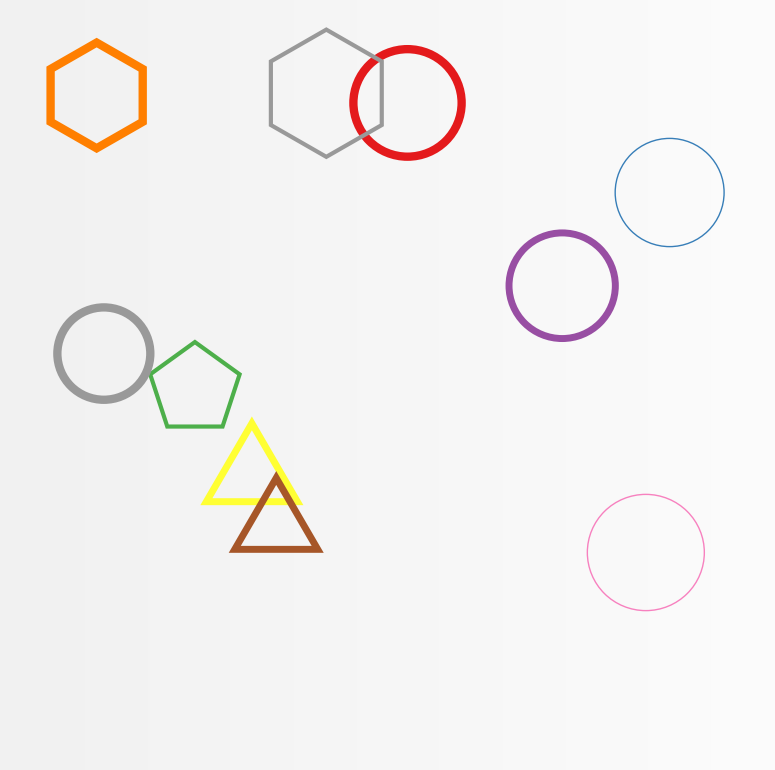[{"shape": "circle", "thickness": 3, "radius": 0.35, "center": [0.526, 0.866]}, {"shape": "circle", "thickness": 0.5, "radius": 0.35, "center": [0.864, 0.75]}, {"shape": "pentagon", "thickness": 1.5, "radius": 0.3, "center": [0.251, 0.495]}, {"shape": "circle", "thickness": 2.5, "radius": 0.34, "center": [0.725, 0.629]}, {"shape": "hexagon", "thickness": 3, "radius": 0.34, "center": [0.125, 0.876]}, {"shape": "triangle", "thickness": 2.5, "radius": 0.34, "center": [0.325, 0.382]}, {"shape": "triangle", "thickness": 2.5, "radius": 0.31, "center": [0.356, 0.317]}, {"shape": "circle", "thickness": 0.5, "radius": 0.38, "center": [0.833, 0.282]}, {"shape": "circle", "thickness": 3, "radius": 0.3, "center": [0.134, 0.541]}, {"shape": "hexagon", "thickness": 1.5, "radius": 0.41, "center": [0.421, 0.879]}]